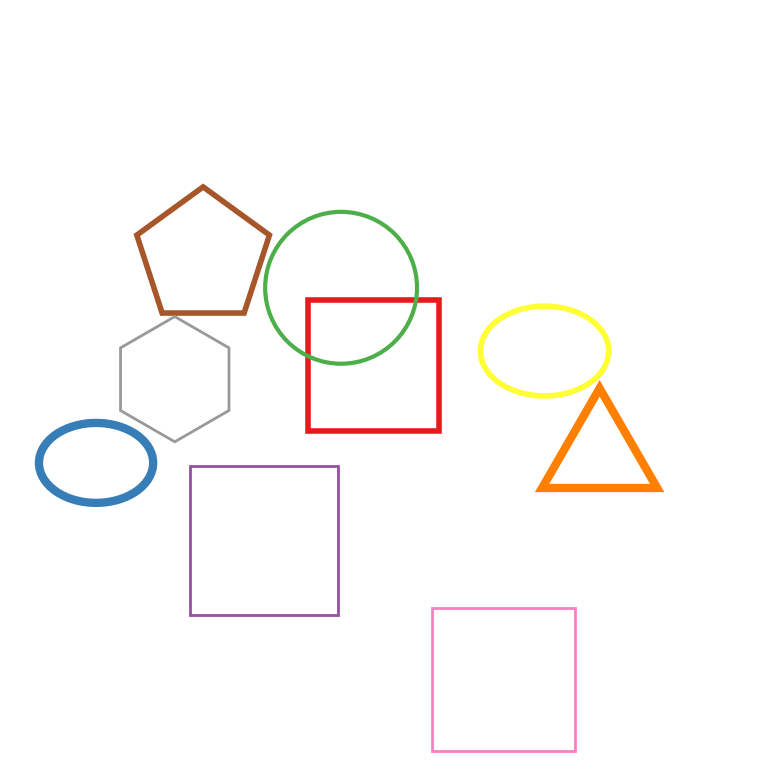[{"shape": "square", "thickness": 2, "radius": 0.43, "center": [0.486, 0.525]}, {"shape": "oval", "thickness": 3, "radius": 0.37, "center": [0.125, 0.399]}, {"shape": "circle", "thickness": 1.5, "radius": 0.49, "center": [0.443, 0.626]}, {"shape": "square", "thickness": 1, "radius": 0.48, "center": [0.343, 0.298]}, {"shape": "triangle", "thickness": 3, "radius": 0.43, "center": [0.779, 0.409]}, {"shape": "oval", "thickness": 2, "radius": 0.42, "center": [0.707, 0.544]}, {"shape": "pentagon", "thickness": 2, "radius": 0.45, "center": [0.264, 0.667]}, {"shape": "square", "thickness": 1, "radius": 0.46, "center": [0.654, 0.117]}, {"shape": "hexagon", "thickness": 1, "radius": 0.41, "center": [0.227, 0.508]}]